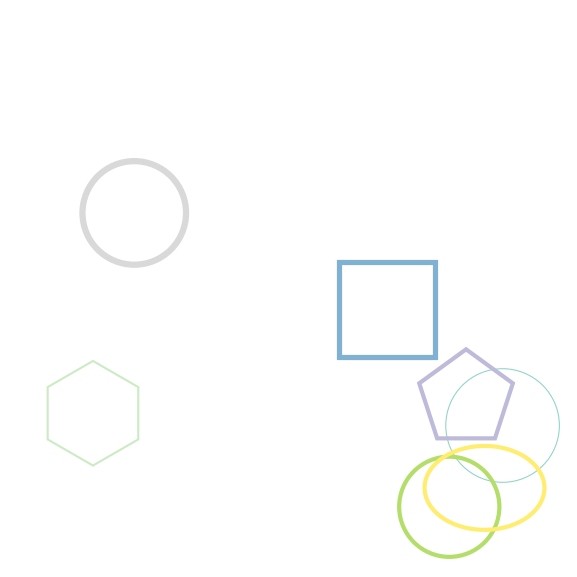[{"shape": "circle", "thickness": 0.5, "radius": 0.49, "center": [0.87, 0.262]}, {"shape": "pentagon", "thickness": 2, "radius": 0.43, "center": [0.807, 0.309]}, {"shape": "square", "thickness": 2.5, "radius": 0.41, "center": [0.67, 0.463]}, {"shape": "circle", "thickness": 2, "radius": 0.43, "center": [0.778, 0.122]}, {"shape": "circle", "thickness": 3, "radius": 0.45, "center": [0.232, 0.63]}, {"shape": "hexagon", "thickness": 1, "radius": 0.45, "center": [0.161, 0.284]}, {"shape": "oval", "thickness": 2, "radius": 0.52, "center": [0.839, 0.154]}]